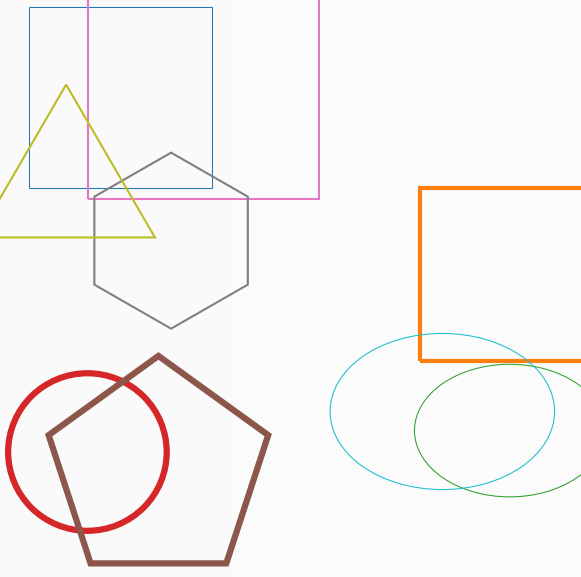[{"shape": "square", "thickness": 0.5, "radius": 0.79, "center": [0.207, 0.83]}, {"shape": "square", "thickness": 2, "radius": 0.75, "center": [0.873, 0.525]}, {"shape": "oval", "thickness": 0.5, "radius": 0.82, "center": [0.877, 0.254]}, {"shape": "circle", "thickness": 3, "radius": 0.68, "center": [0.15, 0.216]}, {"shape": "pentagon", "thickness": 3, "radius": 0.99, "center": [0.273, 0.184]}, {"shape": "square", "thickness": 1, "radius": 1.0, "center": [0.35, 0.854]}, {"shape": "hexagon", "thickness": 1, "radius": 0.76, "center": [0.294, 0.582]}, {"shape": "triangle", "thickness": 1, "radius": 0.88, "center": [0.114, 0.676]}, {"shape": "oval", "thickness": 0.5, "radius": 0.97, "center": [0.761, 0.287]}]